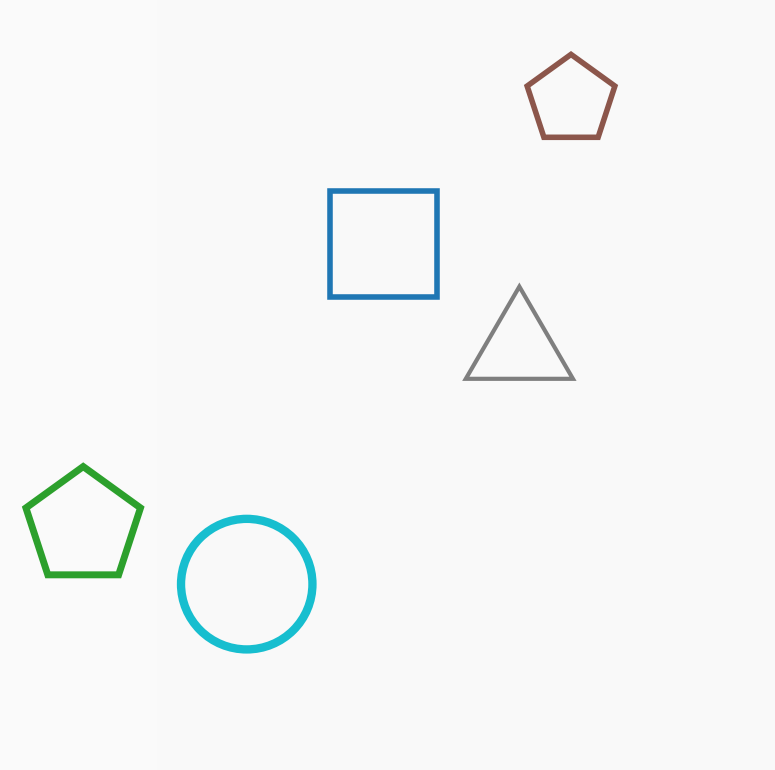[{"shape": "square", "thickness": 2, "radius": 0.34, "center": [0.495, 0.683]}, {"shape": "pentagon", "thickness": 2.5, "radius": 0.39, "center": [0.107, 0.316]}, {"shape": "pentagon", "thickness": 2, "radius": 0.3, "center": [0.737, 0.87]}, {"shape": "triangle", "thickness": 1.5, "radius": 0.4, "center": [0.67, 0.548]}, {"shape": "circle", "thickness": 3, "radius": 0.42, "center": [0.318, 0.241]}]